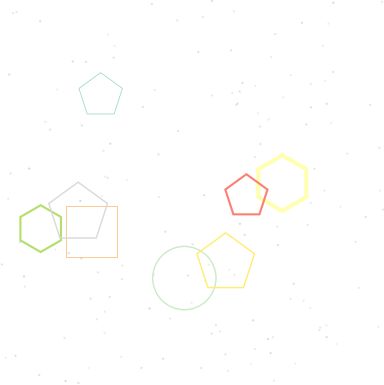[{"shape": "pentagon", "thickness": 0.5, "radius": 0.3, "center": [0.262, 0.752]}, {"shape": "hexagon", "thickness": 3, "radius": 0.36, "center": [0.733, 0.524]}, {"shape": "pentagon", "thickness": 1.5, "radius": 0.29, "center": [0.64, 0.49]}, {"shape": "square", "thickness": 0.5, "radius": 0.33, "center": [0.238, 0.4]}, {"shape": "hexagon", "thickness": 1.5, "radius": 0.3, "center": [0.106, 0.406]}, {"shape": "pentagon", "thickness": 1, "radius": 0.4, "center": [0.203, 0.447]}, {"shape": "circle", "thickness": 1, "radius": 0.41, "center": [0.479, 0.278]}, {"shape": "pentagon", "thickness": 1, "radius": 0.39, "center": [0.586, 0.317]}]